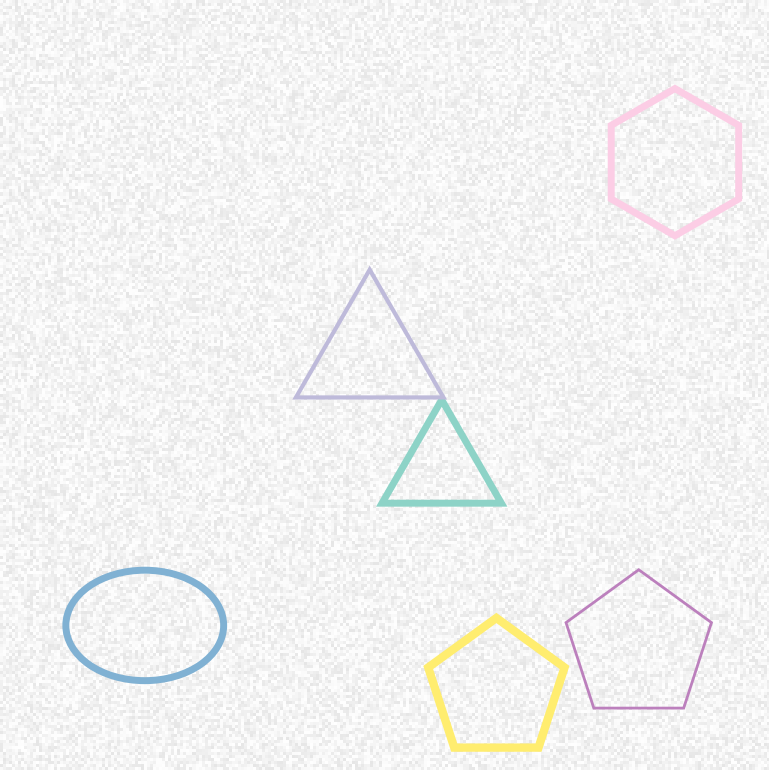[{"shape": "triangle", "thickness": 2.5, "radius": 0.45, "center": [0.574, 0.391]}, {"shape": "triangle", "thickness": 1.5, "radius": 0.55, "center": [0.48, 0.539]}, {"shape": "oval", "thickness": 2.5, "radius": 0.51, "center": [0.188, 0.188]}, {"shape": "hexagon", "thickness": 2.5, "radius": 0.48, "center": [0.877, 0.789]}, {"shape": "pentagon", "thickness": 1, "radius": 0.5, "center": [0.83, 0.161]}, {"shape": "pentagon", "thickness": 3, "radius": 0.47, "center": [0.645, 0.104]}]